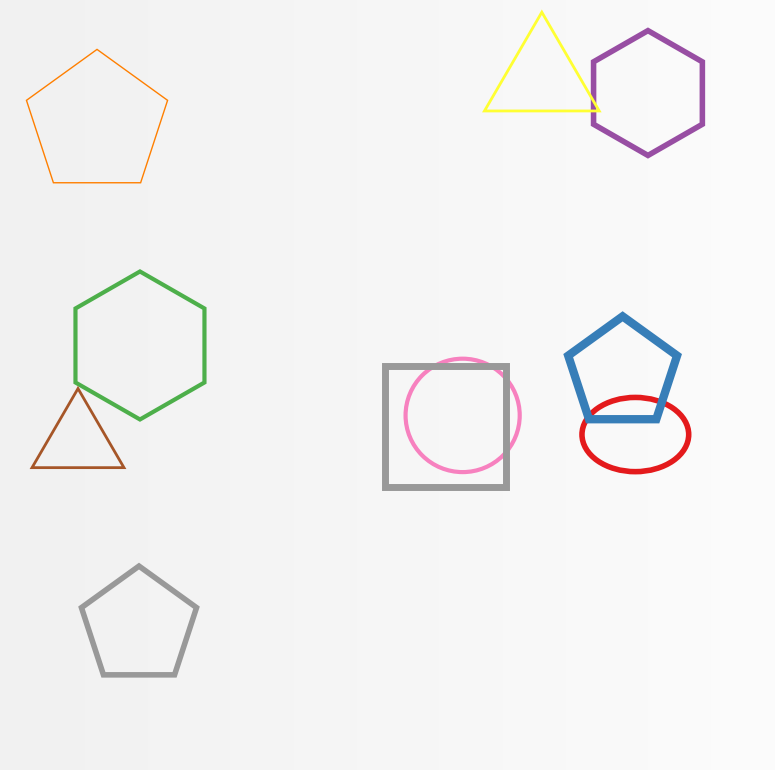[{"shape": "oval", "thickness": 2, "radius": 0.34, "center": [0.82, 0.436]}, {"shape": "pentagon", "thickness": 3, "radius": 0.37, "center": [0.803, 0.515]}, {"shape": "hexagon", "thickness": 1.5, "radius": 0.48, "center": [0.181, 0.551]}, {"shape": "hexagon", "thickness": 2, "radius": 0.41, "center": [0.836, 0.879]}, {"shape": "pentagon", "thickness": 0.5, "radius": 0.48, "center": [0.125, 0.84]}, {"shape": "triangle", "thickness": 1, "radius": 0.43, "center": [0.699, 0.899]}, {"shape": "triangle", "thickness": 1, "radius": 0.34, "center": [0.101, 0.427]}, {"shape": "circle", "thickness": 1.5, "radius": 0.37, "center": [0.597, 0.461]}, {"shape": "pentagon", "thickness": 2, "radius": 0.39, "center": [0.179, 0.187]}, {"shape": "square", "thickness": 2.5, "radius": 0.39, "center": [0.575, 0.446]}]